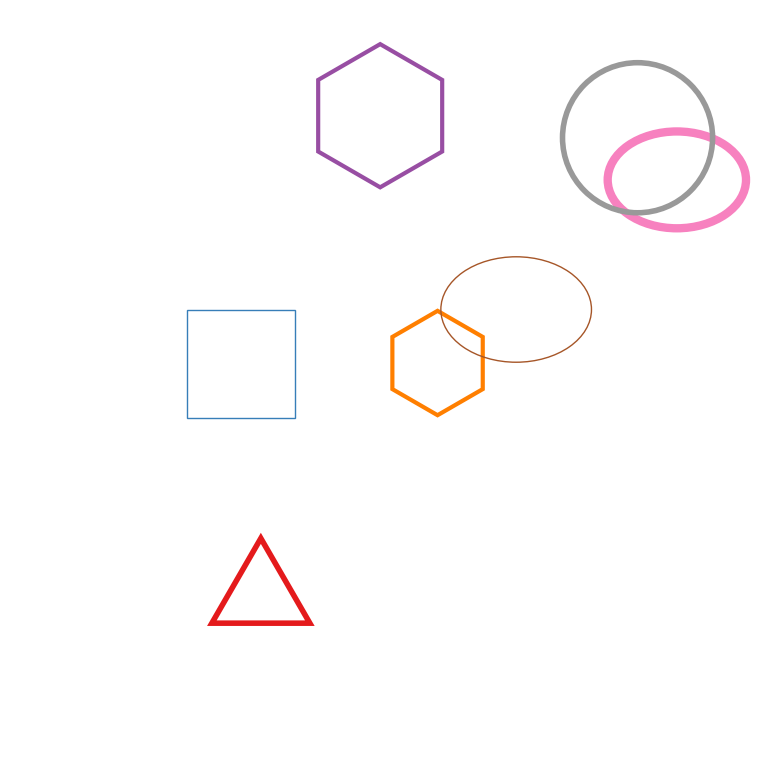[{"shape": "triangle", "thickness": 2, "radius": 0.37, "center": [0.339, 0.227]}, {"shape": "square", "thickness": 0.5, "radius": 0.35, "center": [0.313, 0.527]}, {"shape": "hexagon", "thickness": 1.5, "radius": 0.46, "center": [0.494, 0.85]}, {"shape": "hexagon", "thickness": 1.5, "radius": 0.34, "center": [0.568, 0.529]}, {"shape": "oval", "thickness": 0.5, "radius": 0.49, "center": [0.67, 0.598]}, {"shape": "oval", "thickness": 3, "radius": 0.45, "center": [0.879, 0.766]}, {"shape": "circle", "thickness": 2, "radius": 0.49, "center": [0.828, 0.821]}]